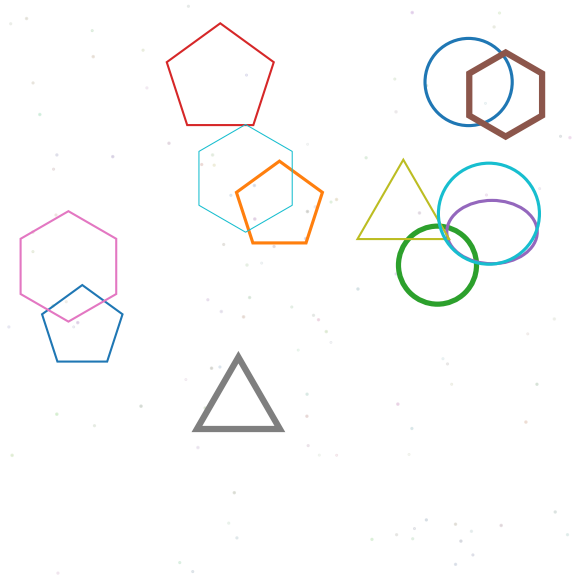[{"shape": "pentagon", "thickness": 1, "radius": 0.37, "center": [0.142, 0.432]}, {"shape": "circle", "thickness": 1.5, "radius": 0.38, "center": [0.811, 0.857]}, {"shape": "pentagon", "thickness": 1.5, "radius": 0.39, "center": [0.484, 0.642]}, {"shape": "circle", "thickness": 2.5, "radius": 0.34, "center": [0.758, 0.54]}, {"shape": "pentagon", "thickness": 1, "radius": 0.49, "center": [0.381, 0.861]}, {"shape": "oval", "thickness": 1.5, "radius": 0.39, "center": [0.852, 0.597]}, {"shape": "hexagon", "thickness": 3, "radius": 0.36, "center": [0.876, 0.835]}, {"shape": "hexagon", "thickness": 1, "radius": 0.48, "center": [0.118, 0.538]}, {"shape": "triangle", "thickness": 3, "radius": 0.41, "center": [0.413, 0.298]}, {"shape": "triangle", "thickness": 1, "radius": 0.46, "center": [0.698, 0.631]}, {"shape": "hexagon", "thickness": 0.5, "radius": 0.47, "center": [0.425, 0.69]}, {"shape": "circle", "thickness": 1.5, "radius": 0.44, "center": [0.847, 0.629]}]